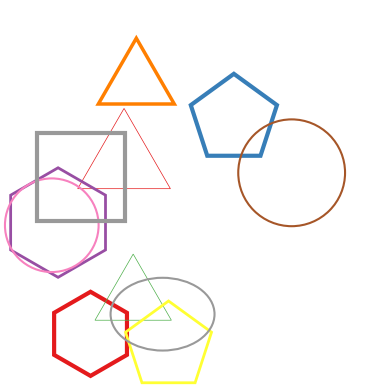[{"shape": "triangle", "thickness": 0.5, "radius": 0.7, "center": [0.322, 0.579]}, {"shape": "hexagon", "thickness": 3, "radius": 0.55, "center": [0.235, 0.133]}, {"shape": "pentagon", "thickness": 3, "radius": 0.59, "center": [0.607, 0.691]}, {"shape": "triangle", "thickness": 0.5, "radius": 0.57, "center": [0.346, 0.226]}, {"shape": "hexagon", "thickness": 2, "radius": 0.71, "center": [0.151, 0.422]}, {"shape": "triangle", "thickness": 2.5, "radius": 0.57, "center": [0.354, 0.787]}, {"shape": "pentagon", "thickness": 2, "radius": 0.59, "center": [0.438, 0.101]}, {"shape": "circle", "thickness": 1.5, "radius": 0.69, "center": [0.758, 0.551]}, {"shape": "circle", "thickness": 1.5, "radius": 0.61, "center": [0.134, 0.415]}, {"shape": "square", "thickness": 3, "radius": 0.57, "center": [0.211, 0.54]}, {"shape": "oval", "thickness": 1.5, "radius": 0.68, "center": [0.422, 0.184]}]